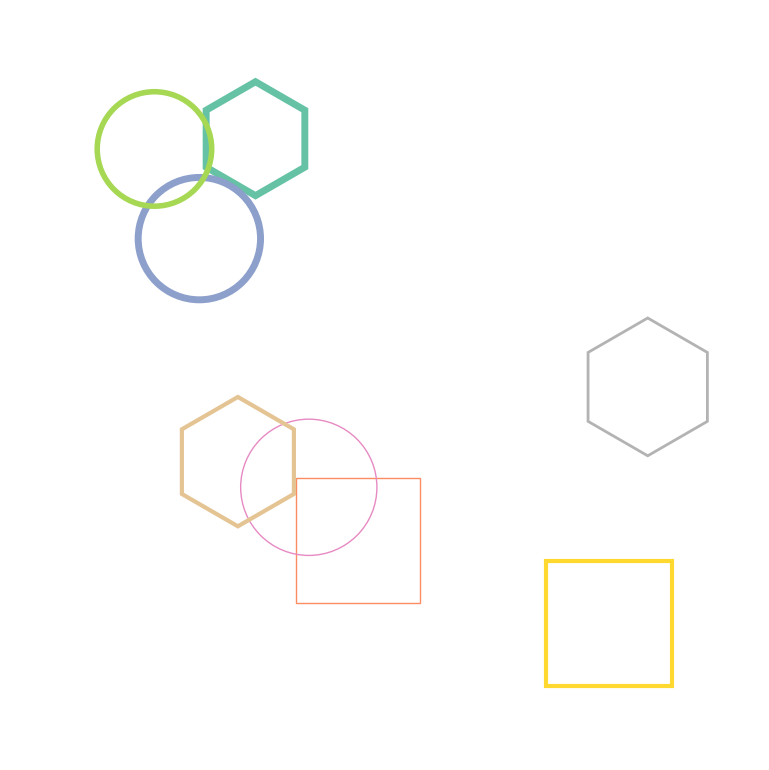[{"shape": "hexagon", "thickness": 2.5, "radius": 0.37, "center": [0.332, 0.82]}, {"shape": "square", "thickness": 0.5, "radius": 0.4, "center": [0.465, 0.298]}, {"shape": "circle", "thickness": 2.5, "radius": 0.4, "center": [0.259, 0.69]}, {"shape": "circle", "thickness": 0.5, "radius": 0.44, "center": [0.401, 0.367]}, {"shape": "circle", "thickness": 2, "radius": 0.37, "center": [0.201, 0.807]}, {"shape": "square", "thickness": 1.5, "radius": 0.41, "center": [0.791, 0.19]}, {"shape": "hexagon", "thickness": 1.5, "radius": 0.42, "center": [0.309, 0.4]}, {"shape": "hexagon", "thickness": 1, "radius": 0.45, "center": [0.841, 0.498]}]